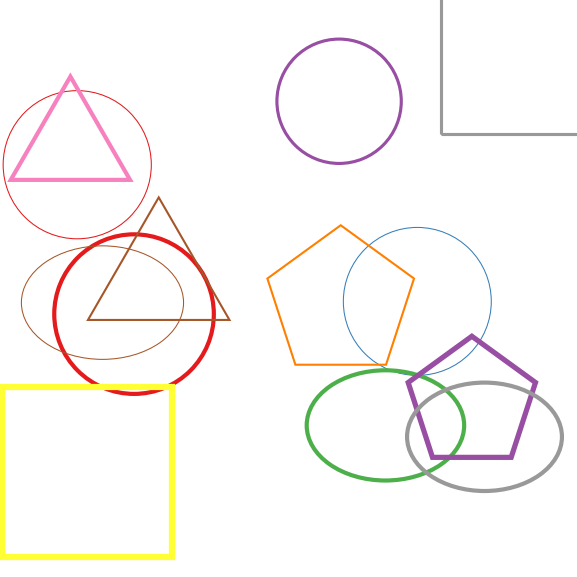[{"shape": "circle", "thickness": 2, "radius": 0.69, "center": [0.232, 0.455]}, {"shape": "circle", "thickness": 0.5, "radius": 0.64, "center": [0.134, 0.714]}, {"shape": "circle", "thickness": 0.5, "radius": 0.64, "center": [0.723, 0.477]}, {"shape": "oval", "thickness": 2, "radius": 0.68, "center": [0.667, 0.263]}, {"shape": "pentagon", "thickness": 2.5, "radius": 0.58, "center": [0.817, 0.301]}, {"shape": "circle", "thickness": 1.5, "radius": 0.54, "center": [0.587, 0.824]}, {"shape": "pentagon", "thickness": 1, "radius": 0.67, "center": [0.59, 0.476]}, {"shape": "square", "thickness": 3, "radius": 0.74, "center": [0.15, 0.181]}, {"shape": "oval", "thickness": 0.5, "radius": 0.7, "center": [0.177, 0.475]}, {"shape": "triangle", "thickness": 1, "radius": 0.71, "center": [0.275, 0.516]}, {"shape": "triangle", "thickness": 2, "radius": 0.6, "center": [0.122, 0.747]}, {"shape": "oval", "thickness": 2, "radius": 0.67, "center": [0.839, 0.243]}, {"shape": "square", "thickness": 1.5, "radius": 0.64, "center": [0.891, 0.895]}]